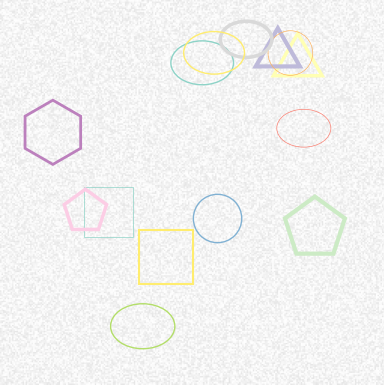[{"shape": "square", "thickness": 0.5, "radius": 0.32, "center": [0.282, 0.45]}, {"shape": "oval", "thickness": 1, "radius": 0.41, "center": [0.525, 0.837]}, {"shape": "triangle", "thickness": 2.5, "radius": 0.37, "center": [0.773, 0.84]}, {"shape": "triangle", "thickness": 3, "radius": 0.33, "center": [0.722, 0.861]}, {"shape": "oval", "thickness": 0.5, "radius": 0.35, "center": [0.789, 0.667]}, {"shape": "circle", "thickness": 1, "radius": 0.31, "center": [0.565, 0.432]}, {"shape": "circle", "thickness": 0.5, "radius": 0.29, "center": [0.754, 0.862]}, {"shape": "oval", "thickness": 1, "radius": 0.42, "center": [0.371, 0.153]}, {"shape": "pentagon", "thickness": 2.5, "radius": 0.29, "center": [0.222, 0.451]}, {"shape": "oval", "thickness": 2.5, "radius": 0.33, "center": [0.639, 0.898]}, {"shape": "hexagon", "thickness": 2, "radius": 0.42, "center": [0.137, 0.656]}, {"shape": "pentagon", "thickness": 3, "radius": 0.41, "center": [0.818, 0.407]}, {"shape": "oval", "thickness": 1, "radius": 0.4, "center": [0.556, 0.863]}, {"shape": "square", "thickness": 1.5, "radius": 0.35, "center": [0.431, 0.332]}]